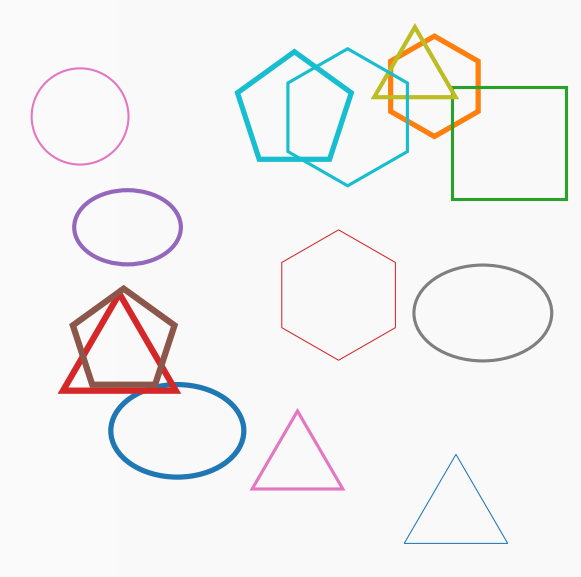[{"shape": "oval", "thickness": 2.5, "radius": 0.57, "center": [0.305, 0.253]}, {"shape": "triangle", "thickness": 0.5, "radius": 0.51, "center": [0.784, 0.11]}, {"shape": "hexagon", "thickness": 2.5, "radius": 0.43, "center": [0.747, 0.85]}, {"shape": "square", "thickness": 1.5, "radius": 0.49, "center": [0.875, 0.752]}, {"shape": "hexagon", "thickness": 0.5, "radius": 0.56, "center": [0.583, 0.488]}, {"shape": "triangle", "thickness": 3, "radius": 0.56, "center": [0.205, 0.379]}, {"shape": "oval", "thickness": 2, "radius": 0.46, "center": [0.219, 0.606]}, {"shape": "pentagon", "thickness": 3, "radius": 0.46, "center": [0.213, 0.407]}, {"shape": "circle", "thickness": 1, "radius": 0.42, "center": [0.138, 0.797]}, {"shape": "triangle", "thickness": 1.5, "radius": 0.45, "center": [0.512, 0.197]}, {"shape": "oval", "thickness": 1.5, "radius": 0.59, "center": [0.831, 0.457]}, {"shape": "triangle", "thickness": 2, "radius": 0.4, "center": [0.714, 0.871]}, {"shape": "pentagon", "thickness": 2.5, "radius": 0.51, "center": [0.506, 0.807]}, {"shape": "hexagon", "thickness": 1.5, "radius": 0.59, "center": [0.598, 0.796]}]